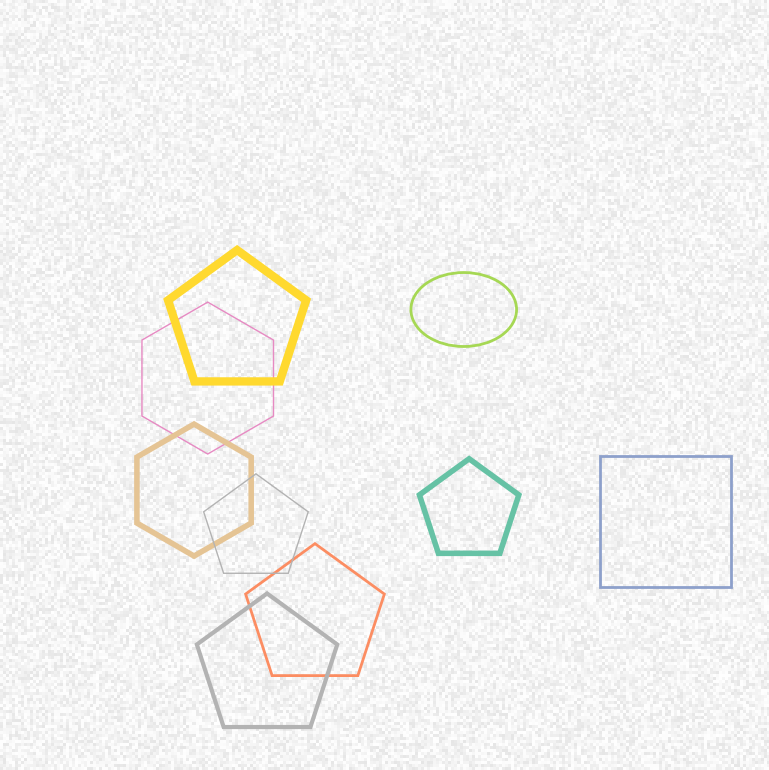[{"shape": "pentagon", "thickness": 2, "radius": 0.34, "center": [0.609, 0.336]}, {"shape": "pentagon", "thickness": 1, "radius": 0.47, "center": [0.409, 0.199]}, {"shape": "square", "thickness": 1, "radius": 0.42, "center": [0.864, 0.323]}, {"shape": "hexagon", "thickness": 0.5, "radius": 0.49, "center": [0.27, 0.509]}, {"shape": "oval", "thickness": 1, "radius": 0.34, "center": [0.602, 0.598]}, {"shape": "pentagon", "thickness": 3, "radius": 0.47, "center": [0.308, 0.581]}, {"shape": "hexagon", "thickness": 2, "radius": 0.43, "center": [0.252, 0.364]}, {"shape": "pentagon", "thickness": 1.5, "radius": 0.48, "center": [0.347, 0.133]}, {"shape": "pentagon", "thickness": 0.5, "radius": 0.36, "center": [0.332, 0.313]}]